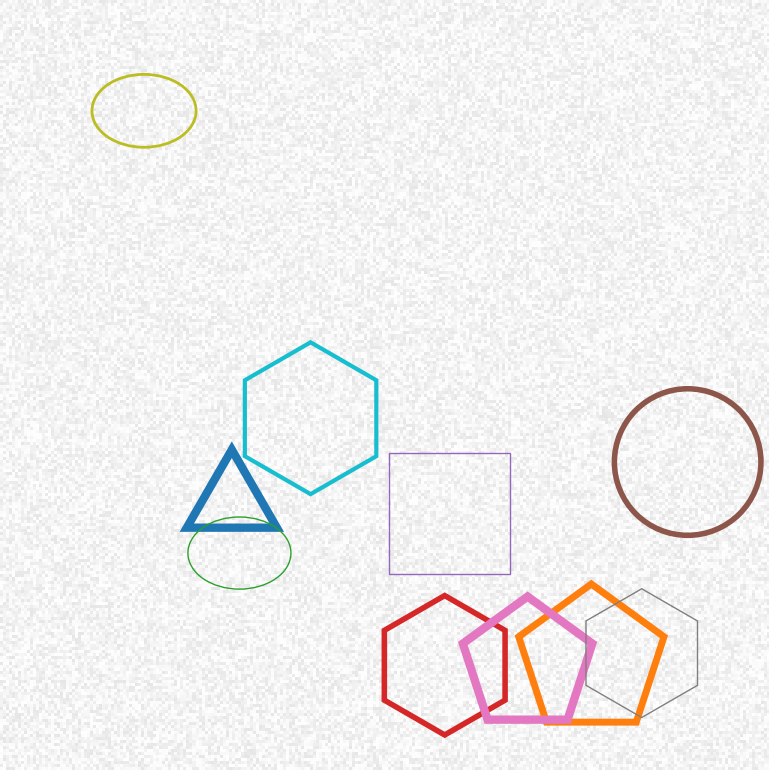[{"shape": "triangle", "thickness": 3, "radius": 0.34, "center": [0.301, 0.348]}, {"shape": "pentagon", "thickness": 2.5, "radius": 0.5, "center": [0.768, 0.142]}, {"shape": "oval", "thickness": 0.5, "radius": 0.33, "center": [0.311, 0.282]}, {"shape": "hexagon", "thickness": 2, "radius": 0.45, "center": [0.578, 0.136]}, {"shape": "square", "thickness": 0.5, "radius": 0.39, "center": [0.584, 0.333]}, {"shape": "circle", "thickness": 2, "radius": 0.48, "center": [0.893, 0.4]}, {"shape": "pentagon", "thickness": 3, "radius": 0.44, "center": [0.685, 0.137]}, {"shape": "hexagon", "thickness": 0.5, "radius": 0.42, "center": [0.833, 0.152]}, {"shape": "oval", "thickness": 1, "radius": 0.34, "center": [0.187, 0.856]}, {"shape": "hexagon", "thickness": 1.5, "radius": 0.49, "center": [0.403, 0.457]}]